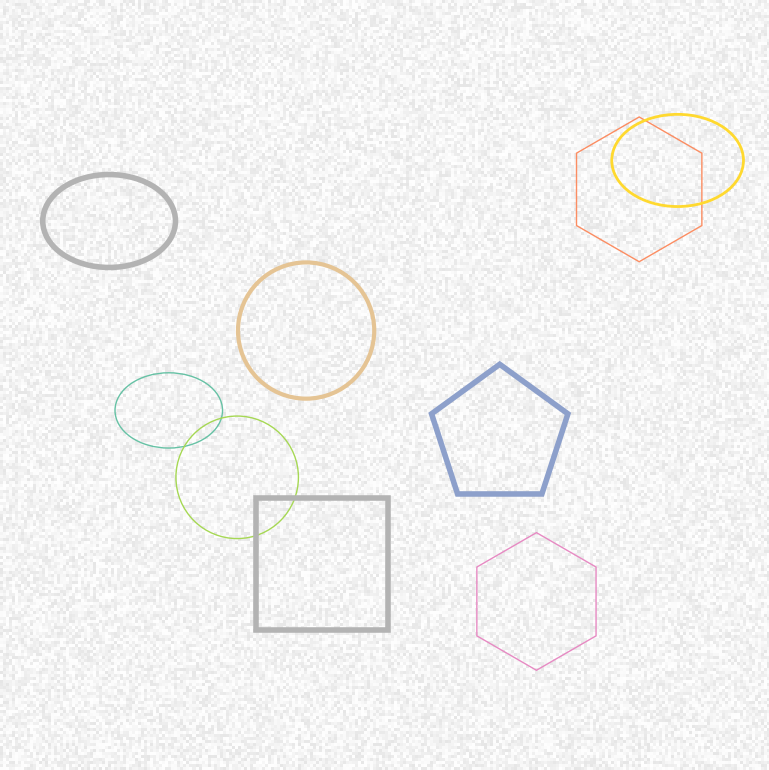[{"shape": "oval", "thickness": 0.5, "radius": 0.35, "center": [0.219, 0.467]}, {"shape": "hexagon", "thickness": 0.5, "radius": 0.47, "center": [0.83, 0.754]}, {"shape": "pentagon", "thickness": 2, "radius": 0.47, "center": [0.649, 0.434]}, {"shape": "hexagon", "thickness": 0.5, "radius": 0.45, "center": [0.697, 0.219]}, {"shape": "circle", "thickness": 0.5, "radius": 0.4, "center": [0.308, 0.38]}, {"shape": "oval", "thickness": 1, "radius": 0.43, "center": [0.88, 0.792]}, {"shape": "circle", "thickness": 1.5, "radius": 0.44, "center": [0.398, 0.571]}, {"shape": "oval", "thickness": 2, "radius": 0.43, "center": [0.142, 0.713]}, {"shape": "square", "thickness": 2, "radius": 0.43, "center": [0.418, 0.268]}]